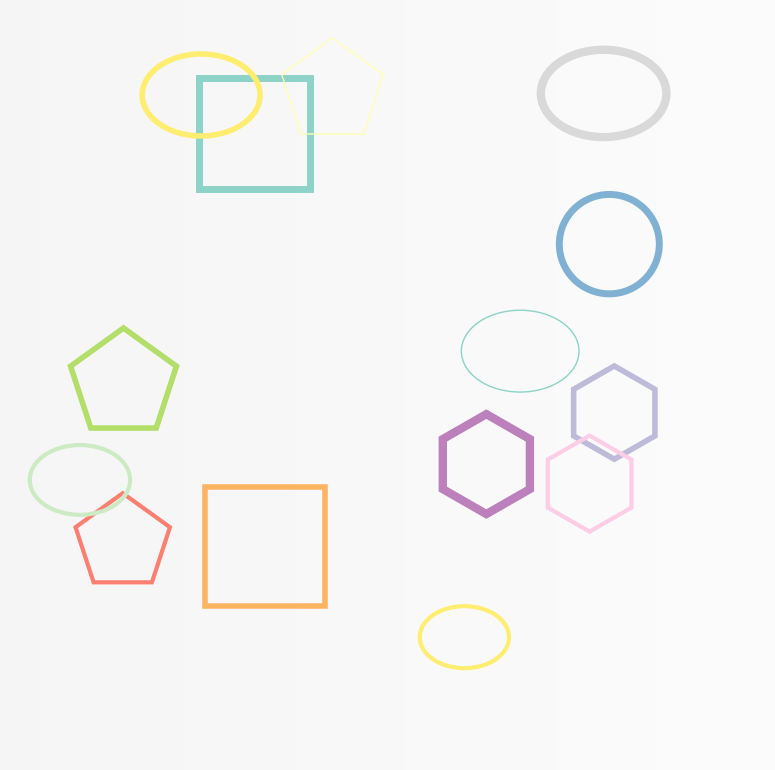[{"shape": "oval", "thickness": 0.5, "radius": 0.38, "center": [0.671, 0.544]}, {"shape": "square", "thickness": 2.5, "radius": 0.36, "center": [0.329, 0.827]}, {"shape": "pentagon", "thickness": 0.5, "radius": 0.34, "center": [0.429, 0.882]}, {"shape": "hexagon", "thickness": 2, "radius": 0.3, "center": [0.793, 0.464]}, {"shape": "pentagon", "thickness": 1.5, "radius": 0.32, "center": [0.158, 0.296]}, {"shape": "circle", "thickness": 2.5, "radius": 0.32, "center": [0.786, 0.683]}, {"shape": "square", "thickness": 2, "radius": 0.39, "center": [0.342, 0.29]}, {"shape": "pentagon", "thickness": 2, "radius": 0.36, "center": [0.159, 0.502]}, {"shape": "hexagon", "thickness": 1.5, "radius": 0.31, "center": [0.761, 0.372]}, {"shape": "oval", "thickness": 3, "radius": 0.41, "center": [0.779, 0.879]}, {"shape": "hexagon", "thickness": 3, "radius": 0.32, "center": [0.628, 0.397]}, {"shape": "oval", "thickness": 1.5, "radius": 0.32, "center": [0.103, 0.377]}, {"shape": "oval", "thickness": 2, "radius": 0.38, "center": [0.26, 0.877]}, {"shape": "oval", "thickness": 1.5, "radius": 0.29, "center": [0.599, 0.173]}]